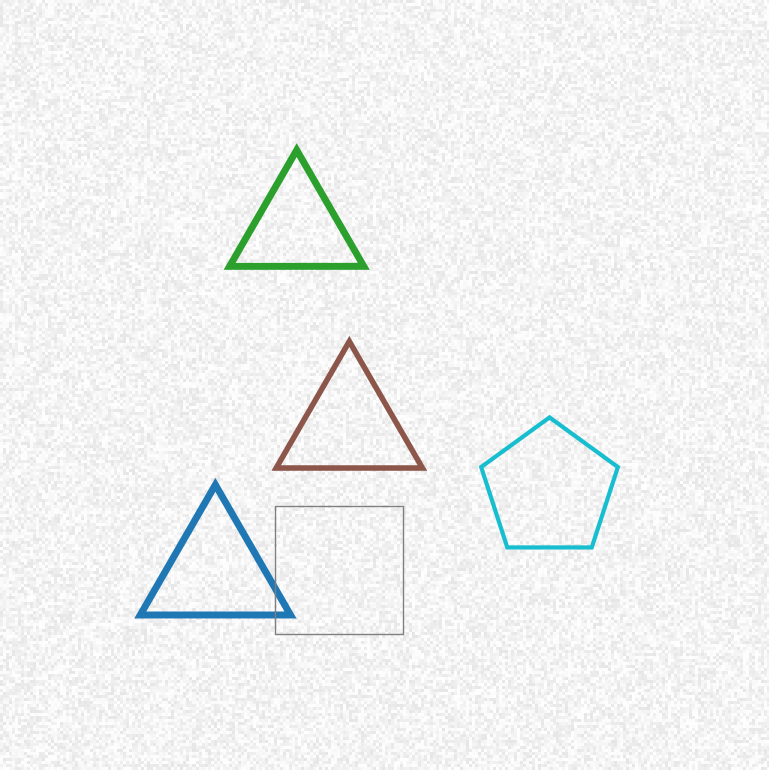[{"shape": "triangle", "thickness": 2.5, "radius": 0.56, "center": [0.28, 0.258]}, {"shape": "triangle", "thickness": 2.5, "radius": 0.5, "center": [0.385, 0.704]}, {"shape": "triangle", "thickness": 2, "radius": 0.55, "center": [0.454, 0.447]}, {"shape": "square", "thickness": 0.5, "radius": 0.42, "center": [0.441, 0.259]}, {"shape": "pentagon", "thickness": 1.5, "radius": 0.47, "center": [0.714, 0.365]}]